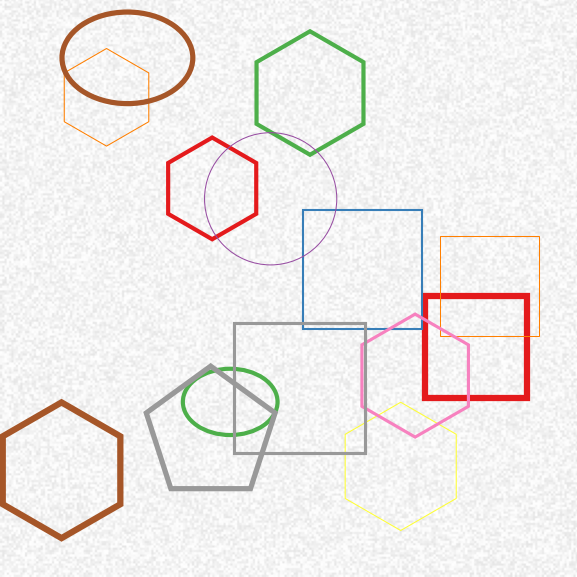[{"shape": "square", "thickness": 3, "radius": 0.44, "center": [0.824, 0.398]}, {"shape": "hexagon", "thickness": 2, "radius": 0.44, "center": [0.367, 0.673]}, {"shape": "square", "thickness": 1, "radius": 0.52, "center": [0.627, 0.532]}, {"shape": "oval", "thickness": 2, "radius": 0.41, "center": [0.399, 0.303]}, {"shape": "hexagon", "thickness": 2, "radius": 0.53, "center": [0.537, 0.838]}, {"shape": "circle", "thickness": 0.5, "radius": 0.57, "center": [0.469, 0.655]}, {"shape": "square", "thickness": 0.5, "radius": 0.43, "center": [0.848, 0.504]}, {"shape": "hexagon", "thickness": 0.5, "radius": 0.42, "center": [0.184, 0.831]}, {"shape": "hexagon", "thickness": 0.5, "radius": 0.56, "center": [0.694, 0.192]}, {"shape": "oval", "thickness": 2.5, "radius": 0.57, "center": [0.221, 0.899]}, {"shape": "hexagon", "thickness": 3, "radius": 0.59, "center": [0.107, 0.185]}, {"shape": "hexagon", "thickness": 1.5, "radius": 0.53, "center": [0.719, 0.349]}, {"shape": "square", "thickness": 1.5, "radius": 0.56, "center": [0.519, 0.328]}, {"shape": "pentagon", "thickness": 2.5, "radius": 0.59, "center": [0.365, 0.248]}]